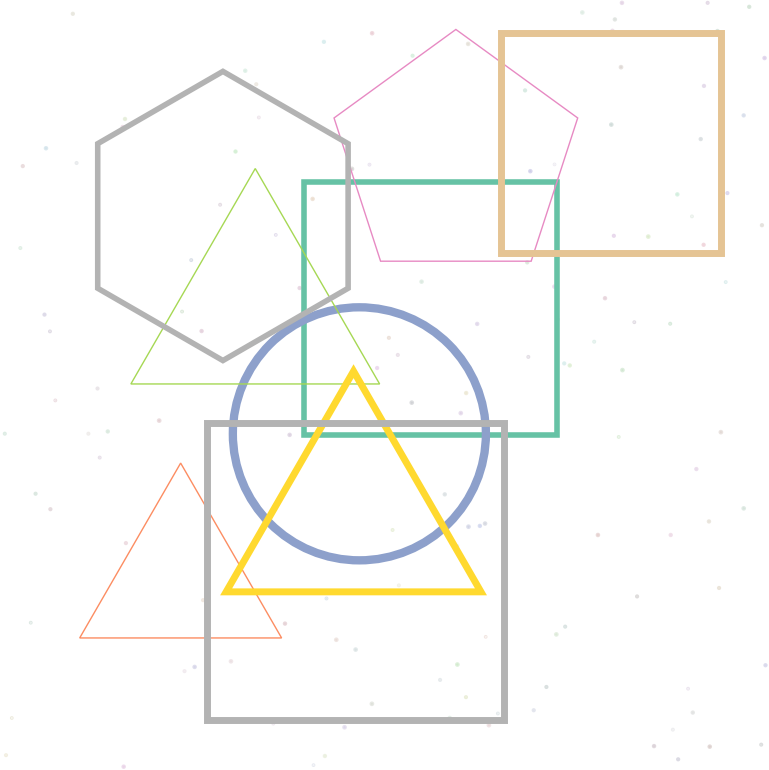[{"shape": "square", "thickness": 2, "radius": 0.82, "center": [0.559, 0.599]}, {"shape": "triangle", "thickness": 0.5, "radius": 0.76, "center": [0.235, 0.247]}, {"shape": "circle", "thickness": 3, "radius": 0.82, "center": [0.467, 0.437]}, {"shape": "pentagon", "thickness": 0.5, "radius": 0.83, "center": [0.592, 0.795]}, {"shape": "triangle", "thickness": 0.5, "radius": 0.93, "center": [0.331, 0.595]}, {"shape": "triangle", "thickness": 2.5, "radius": 0.96, "center": [0.459, 0.327]}, {"shape": "square", "thickness": 2.5, "radius": 0.71, "center": [0.793, 0.814]}, {"shape": "hexagon", "thickness": 2, "radius": 0.94, "center": [0.29, 0.72]}, {"shape": "square", "thickness": 2.5, "radius": 0.97, "center": [0.462, 0.258]}]